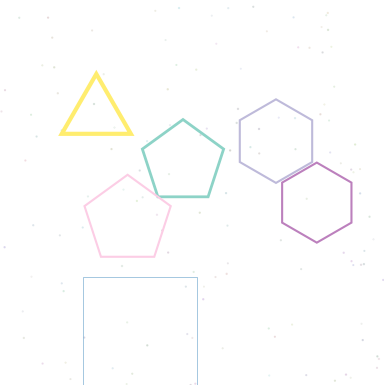[{"shape": "pentagon", "thickness": 2, "radius": 0.55, "center": [0.475, 0.579]}, {"shape": "hexagon", "thickness": 1.5, "radius": 0.54, "center": [0.717, 0.633]}, {"shape": "square", "thickness": 0.5, "radius": 0.74, "center": [0.363, 0.133]}, {"shape": "pentagon", "thickness": 1.5, "radius": 0.59, "center": [0.331, 0.428]}, {"shape": "hexagon", "thickness": 1.5, "radius": 0.52, "center": [0.823, 0.474]}, {"shape": "triangle", "thickness": 3, "radius": 0.52, "center": [0.25, 0.704]}]